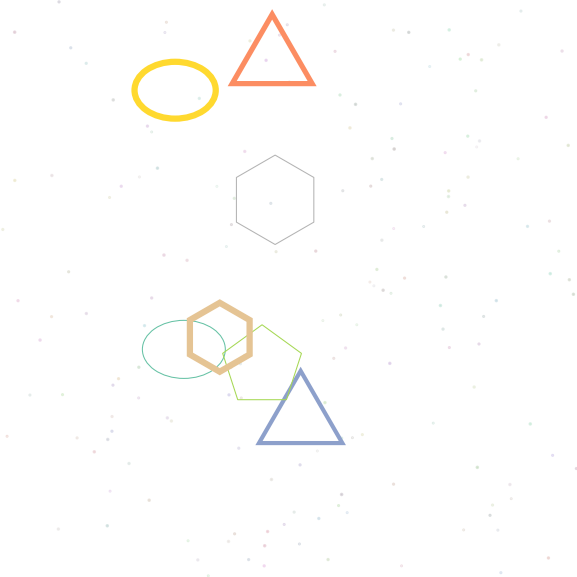[{"shape": "oval", "thickness": 0.5, "radius": 0.36, "center": [0.318, 0.394]}, {"shape": "triangle", "thickness": 2.5, "radius": 0.4, "center": [0.471, 0.894]}, {"shape": "triangle", "thickness": 2, "radius": 0.42, "center": [0.521, 0.274]}, {"shape": "pentagon", "thickness": 0.5, "radius": 0.36, "center": [0.454, 0.365]}, {"shape": "oval", "thickness": 3, "radius": 0.35, "center": [0.303, 0.843]}, {"shape": "hexagon", "thickness": 3, "radius": 0.3, "center": [0.381, 0.415]}, {"shape": "hexagon", "thickness": 0.5, "radius": 0.39, "center": [0.476, 0.653]}]